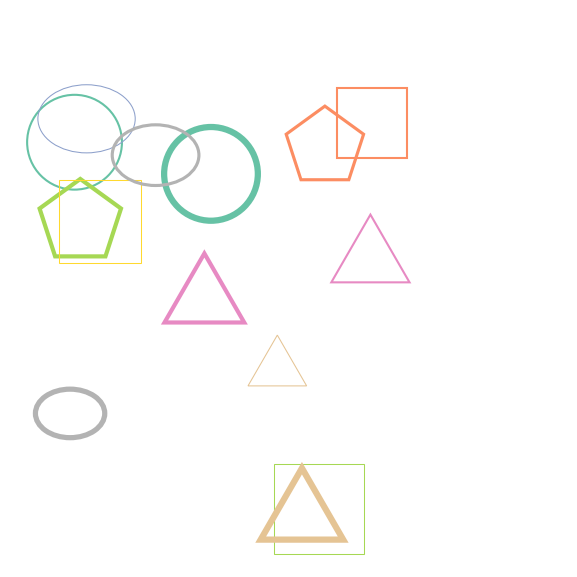[{"shape": "circle", "thickness": 1, "radius": 0.41, "center": [0.129, 0.753]}, {"shape": "circle", "thickness": 3, "radius": 0.41, "center": [0.365, 0.698]}, {"shape": "square", "thickness": 1, "radius": 0.3, "center": [0.645, 0.787]}, {"shape": "pentagon", "thickness": 1.5, "radius": 0.35, "center": [0.563, 0.745]}, {"shape": "oval", "thickness": 0.5, "radius": 0.42, "center": [0.15, 0.793]}, {"shape": "triangle", "thickness": 1, "radius": 0.39, "center": [0.641, 0.549]}, {"shape": "triangle", "thickness": 2, "radius": 0.4, "center": [0.354, 0.481]}, {"shape": "square", "thickness": 0.5, "radius": 0.39, "center": [0.553, 0.117]}, {"shape": "pentagon", "thickness": 2, "radius": 0.37, "center": [0.139, 0.615]}, {"shape": "square", "thickness": 0.5, "radius": 0.36, "center": [0.173, 0.616]}, {"shape": "triangle", "thickness": 0.5, "radius": 0.29, "center": [0.48, 0.36]}, {"shape": "triangle", "thickness": 3, "radius": 0.41, "center": [0.523, 0.106]}, {"shape": "oval", "thickness": 1.5, "radius": 0.38, "center": [0.269, 0.73]}, {"shape": "oval", "thickness": 2.5, "radius": 0.3, "center": [0.121, 0.283]}]